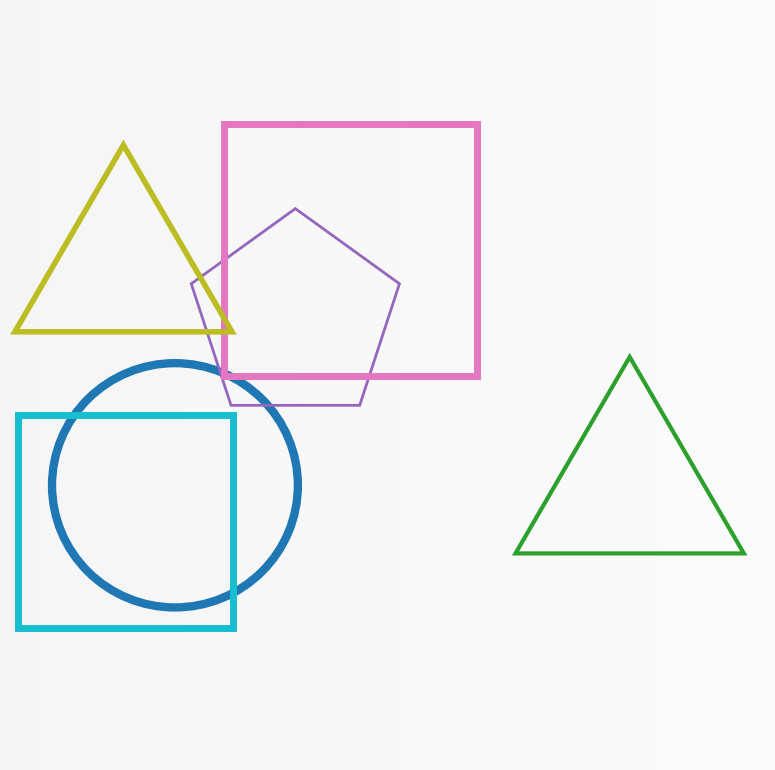[{"shape": "circle", "thickness": 3, "radius": 0.79, "center": [0.226, 0.37]}, {"shape": "triangle", "thickness": 1.5, "radius": 0.85, "center": [0.812, 0.366]}, {"shape": "pentagon", "thickness": 1, "radius": 0.71, "center": [0.381, 0.588]}, {"shape": "square", "thickness": 2.5, "radius": 0.82, "center": [0.452, 0.675]}, {"shape": "triangle", "thickness": 2, "radius": 0.81, "center": [0.159, 0.65]}, {"shape": "square", "thickness": 2.5, "radius": 0.69, "center": [0.162, 0.323]}]